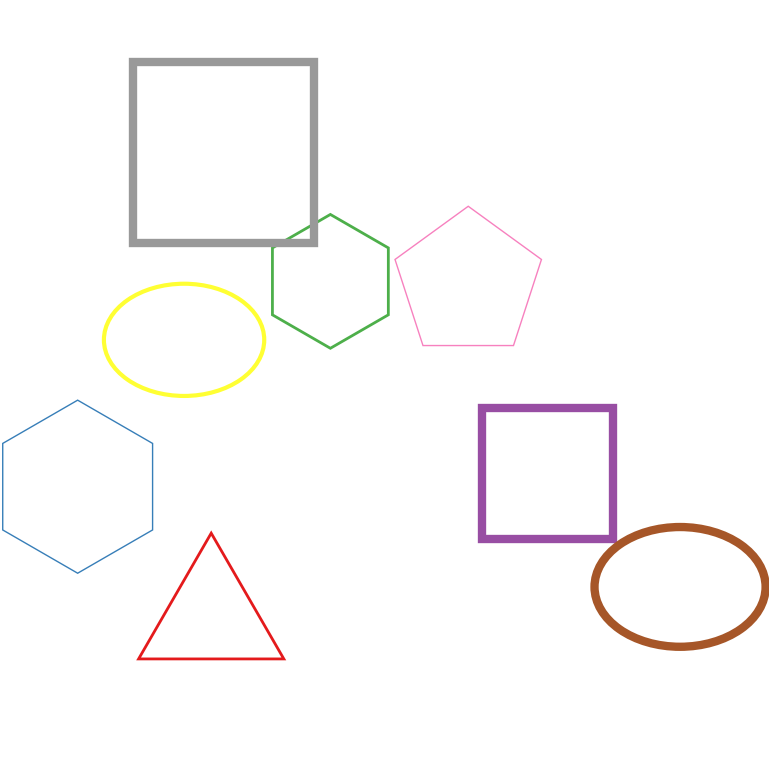[{"shape": "triangle", "thickness": 1, "radius": 0.54, "center": [0.274, 0.199]}, {"shape": "hexagon", "thickness": 0.5, "radius": 0.56, "center": [0.101, 0.368]}, {"shape": "hexagon", "thickness": 1, "radius": 0.43, "center": [0.429, 0.635]}, {"shape": "square", "thickness": 3, "radius": 0.43, "center": [0.711, 0.385]}, {"shape": "oval", "thickness": 1.5, "radius": 0.52, "center": [0.239, 0.559]}, {"shape": "oval", "thickness": 3, "radius": 0.56, "center": [0.883, 0.238]}, {"shape": "pentagon", "thickness": 0.5, "radius": 0.5, "center": [0.608, 0.632]}, {"shape": "square", "thickness": 3, "radius": 0.59, "center": [0.29, 0.802]}]